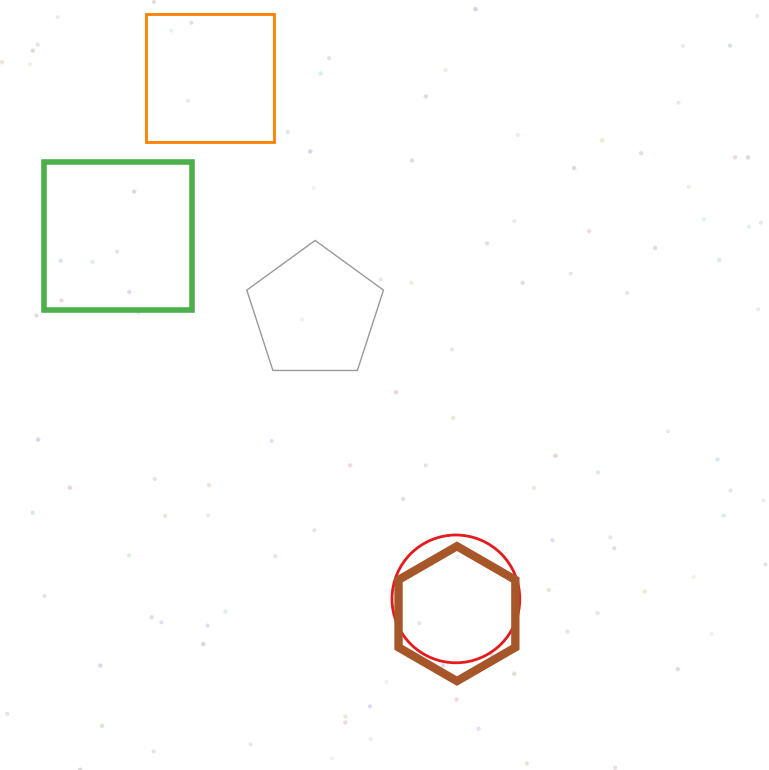[{"shape": "circle", "thickness": 1, "radius": 0.41, "center": [0.592, 0.222]}, {"shape": "square", "thickness": 2, "radius": 0.48, "center": [0.153, 0.693]}, {"shape": "square", "thickness": 1, "radius": 0.42, "center": [0.273, 0.899]}, {"shape": "hexagon", "thickness": 3, "radius": 0.44, "center": [0.593, 0.203]}, {"shape": "pentagon", "thickness": 0.5, "radius": 0.47, "center": [0.409, 0.594]}]